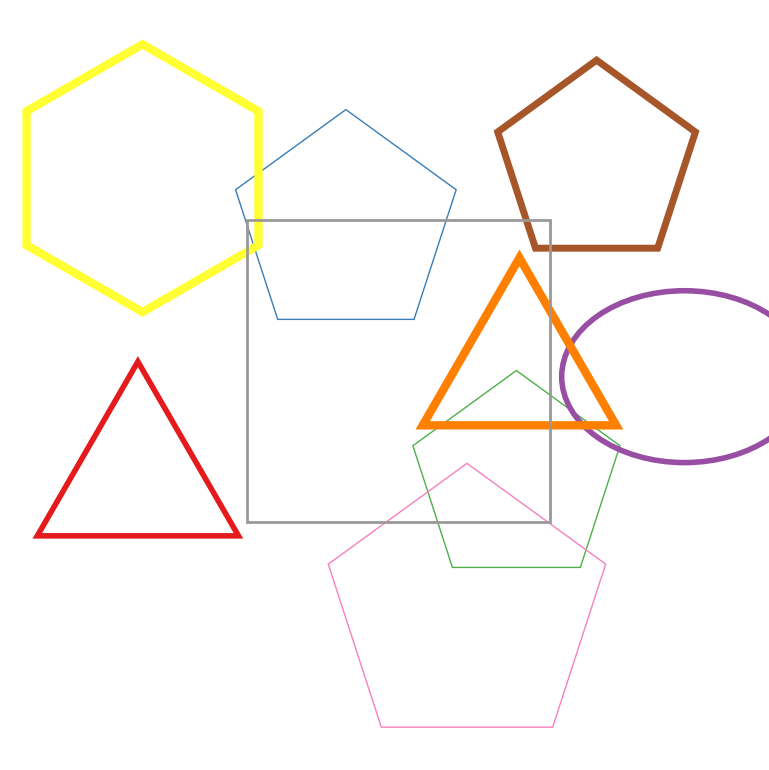[{"shape": "triangle", "thickness": 2, "radius": 0.75, "center": [0.179, 0.38]}, {"shape": "pentagon", "thickness": 0.5, "radius": 0.75, "center": [0.449, 0.707]}, {"shape": "pentagon", "thickness": 0.5, "radius": 0.71, "center": [0.671, 0.377]}, {"shape": "oval", "thickness": 2, "radius": 0.8, "center": [0.889, 0.511]}, {"shape": "triangle", "thickness": 3, "radius": 0.73, "center": [0.675, 0.52]}, {"shape": "hexagon", "thickness": 3, "radius": 0.87, "center": [0.185, 0.769]}, {"shape": "pentagon", "thickness": 2.5, "radius": 0.67, "center": [0.775, 0.787]}, {"shape": "pentagon", "thickness": 0.5, "radius": 0.95, "center": [0.606, 0.209]}, {"shape": "square", "thickness": 1, "radius": 0.98, "center": [0.518, 0.518]}]